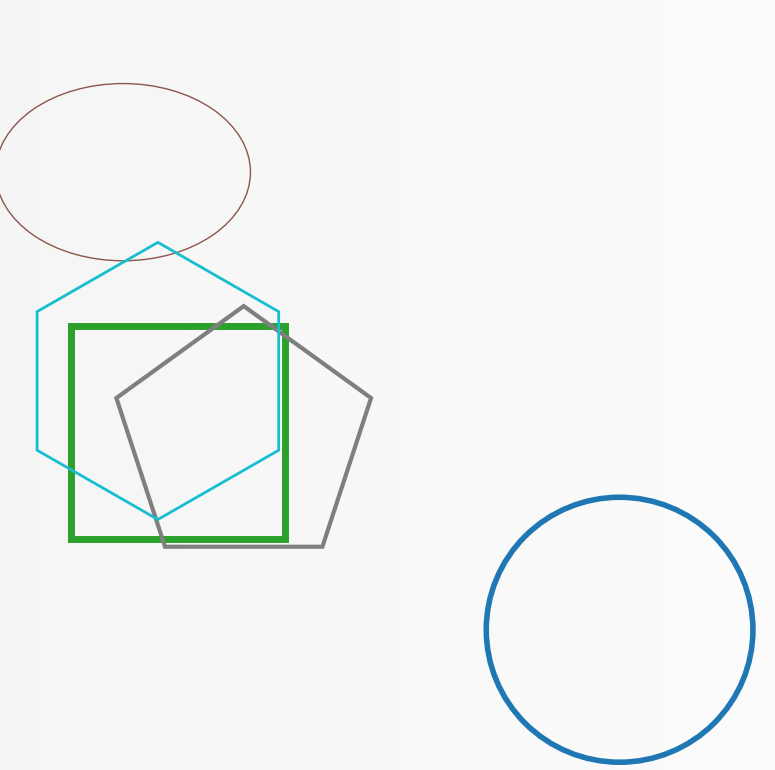[{"shape": "circle", "thickness": 2, "radius": 0.86, "center": [0.799, 0.182]}, {"shape": "square", "thickness": 2.5, "radius": 0.69, "center": [0.23, 0.438]}, {"shape": "oval", "thickness": 0.5, "radius": 0.82, "center": [0.159, 0.776]}, {"shape": "pentagon", "thickness": 1.5, "radius": 0.86, "center": [0.314, 0.43]}, {"shape": "hexagon", "thickness": 1, "radius": 0.9, "center": [0.204, 0.505]}]